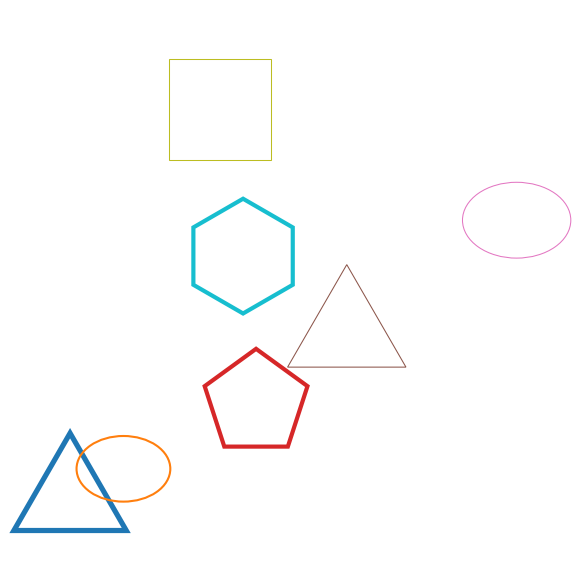[{"shape": "triangle", "thickness": 2.5, "radius": 0.56, "center": [0.121, 0.137]}, {"shape": "oval", "thickness": 1, "radius": 0.41, "center": [0.214, 0.187]}, {"shape": "pentagon", "thickness": 2, "radius": 0.47, "center": [0.443, 0.302]}, {"shape": "triangle", "thickness": 0.5, "radius": 0.59, "center": [0.6, 0.423]}, {"shape": "oval", "thickness": 0.5, "radius": 0.47, "center": [0.895, 0.618]}, {"shape": "square", "thickness": 0.5, "radius": 0.44, "center": [0.381, 0.809]}, {"shape": "hexagon", "thickness": 2, "radius": 0.5, "center": [0.421, 0.556]}]